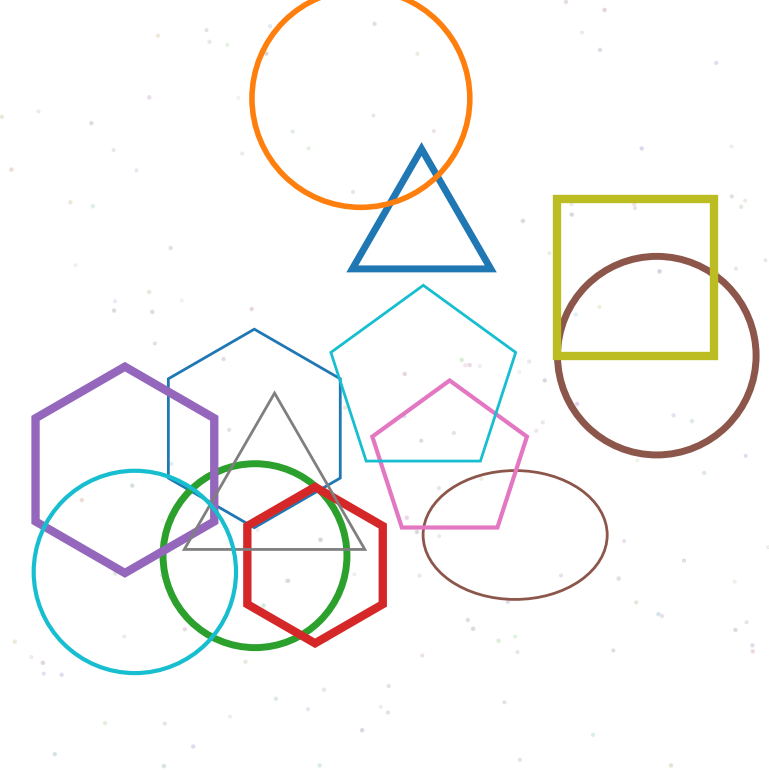[{"shape": "triangle", "thickness": 2.5, "radius": 0.52, "center": [0.547, 0.703]}, {"shape": "hexagon", "thickness": 1, "radius": 0.64, "center": [0.33, 0.444]}, {"shape": "circle", "thickness": 2, "radius": 0.71, "center": [0.469, 0.872]}, {"shape": "circle", "thickness": 2.5, "radius": 0.6, "center": [0.331, 0.278]}, {"shape": "hexagon", "thickness": 3, "radius": 0.51, "center": [0.409, 0.266]}, {"shape": "hexagon", "thickness": 3, "radius": 0.67, "center": [0.162, 0.39]}, {"shape": "circle", "thickness": 2.5, "radius": 0.64, "center": [0.853, 0.538]}, {"shape": "oval", "thickness": 1, "radius": 0.6, "center": [0.669, 0.305]}, {"shape": "pentagon", "thickness": 1.5, "radius": 0.53, "center": [0.584, 0.4]}, {"shape": "triangle", "thickness": 1, "radius": 0.68, "center": [0.357, 0.354]}, {"shape": "square", "thickness": 3, "radius": 0.51, "center": [0.826, 0.64]}, {"shape": "circle", "thickness": 1.5, "radius": 0.66, "center": [0.175, 0.257]}, {"shape": "pentagon", "thickness": 1, "radius": 0.63, "center": [0.55, 0.503]}]